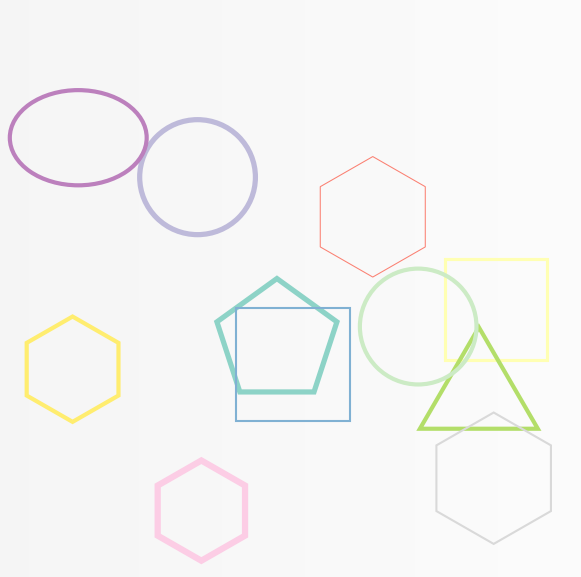[{"shape": "pentagon", "thickness": 2.5, "radius": 0.54, "center": [0.476, 0.408]}, {"shape": "square", "thickness": 1.5, "radius": 0.44, "center": [0.853, 0.463]}, {"shape": "circle", "thickness": 2.5, "radius": 0.5, "center": [0.34, 0.692]}, {"shape": "hexagon", "thickness": 0.5, "radius": 0.52, "center": [0.641, 0.624]}, {"shape": "square", "thickness": 1, "radius": 0.49, "center": [0.504, 0.368]}, {"shape": "triangle", "thickness": 2, "radius": 0.59, "center": [0.824, 0.315]}, {"shape": "hexagon", "thickness": 3, "radius": 0.43, "center": [0.346, 0.115]}, {"shape": "hexagon", "thickness": 1, "radius": 0.57, "center": [0.849, 0.171]}, {"shape": "oval", "thickness": 2, "radius": 0.59, "center": [0.135, 0.761]}, {"shape": "circle", "thickness": 2, "radius": 0.5, "center": [0.719, 0.434]}, {"shape": "hexagon", "thickness": 2, "radius": 0.46, "center": [0.125, 0.36]}]